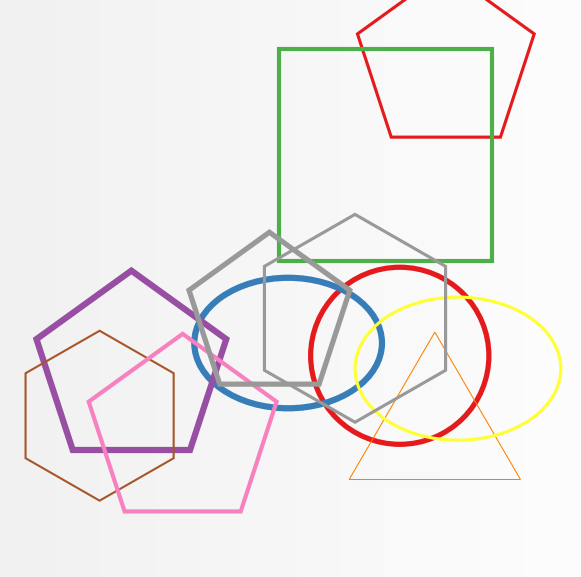[{"shape": "pentagon", "thickness": 1.5, "radius": 0.8, "center": [0.767, 0.891]}, {"shape": "circle", "thickness": 2.5, "radius": 0.77, "center": [0.688, 0.383]}, {"shape": "oval", "thickness": 3, "radius": 0.81, "center": [0.496, 0.405]}, {"shape": "square", "thickness": 2, "radius": 0.92, "center": [0.664, 0.731]}, {"shape": "pentagon", "thickness": 3, "radius": 0.86, "center": [0.226, 0.359]}, {"shape": "triangle", "thickness": 0.5, "radius": 0.85, "center": [0.748, 0.254]}, {"shape": "oval", "thickness": 1.5, "radius": 0.89, "center": [0.788, 0.361]}, {"shape": "hexagon", "thickness": 1, "radius": 0.74, "center": [0.171, 0.279]}, {"shape": "pentagon", "thickness": 2, "radius": 0.85, "center": [0.314, 0.251]}, {"shape": "pentagon", "thickness": 2.5, "radius": 0.73, "center": [0.464, 0.452]}, {"shape": "hexagon", "thickness": 1.5, "radius": 0.9, "center": [0.611, 0.448]}]